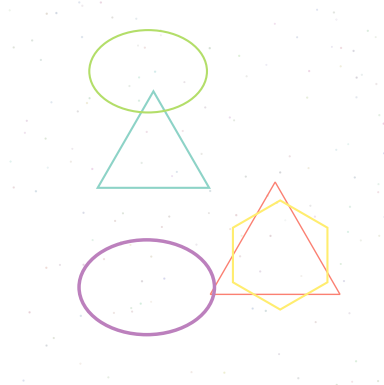[{"shape": "triangle", "thickness": 1.5, "radius": 0.84, "center": [0.398, 0.596]}, {"shape": "triangle", "thickness": 1, "radius": 0.97, "center": [0.715, 0.333]}, {"shape": "oval", "thickness": 1.5, "radius": 0.76, "center": [0.385, 0.815]}, {"shape": "oval", "thickness": 2.5, "radius": 0.88, "center": [0.381, 0.254]}, {"shape": "hexagon", "thickness": 1.5, "radius": 0.71, "center": [0.728, 0.338]}]